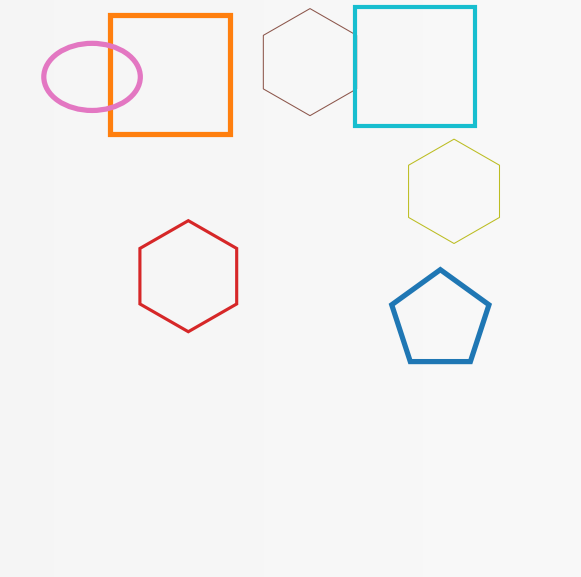[{"shape": "pentagon", "thickness": 2.5, "radius": 0.44, "center": [0.758, 0.444]}, {"shape": "square", "thickness": 2.5, "radius": 0.52, "center": [0.293, 0.87]}, {"shape": "hexagon", "thickness": 1.5, "radius": 0.48, "center": [0.324, 0.521]}, {"shape": "hexagon", "thickness": 0.5, "radius": 0.46, "center": [0.533, 0.892]}, {"shape": "oval", "thickness": 2.5, "radius": 0.42, "center": [0.158, 0.866]}, {"shape": "hexagon", "thickness": 0.5, "radius": 0.45, "center": [0.781, 0.668]}, {"shape": "square", "thickness": 2, "radius": 0.52, "center": [0.715, 0.884]}]